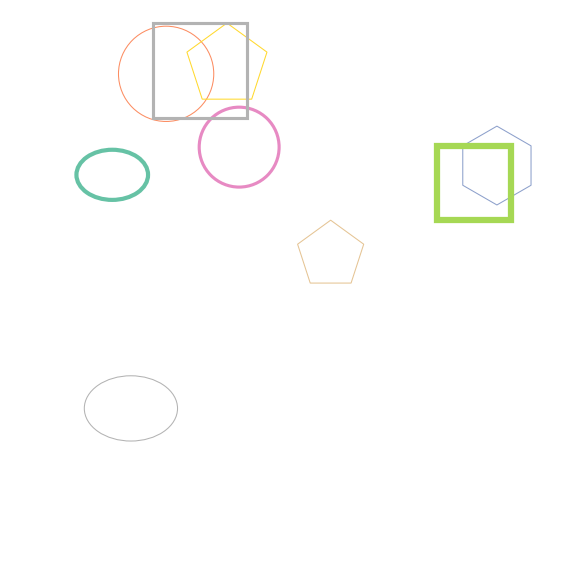[{"shape": "oval", "thickness": 2, "radius": 0.31, "center": [0.194, 0.696]}, {"shape": "circle", "thickness": 0.5, "radius": 0.41, "center": [0.288, 0.871]}, {"shape": "hexagon", "thickness": 0.5, "radius": 0.34, "center": [0.86, 0.712]}, {"shape": "circle", "thickness": 1.5, "radius": 0.35, "center": [0.414, 0.744]}, {"shape": "square", "thickness": 3, "radius": 0.32, "center": [0.821, 0.683]}, {"shape": "pentagon", "thickness": 0.5, "radius": 0.36, "center": [0.393, 0.886]}, {"shape": "pentagon", "thickness": 0.5, "radius": 0.3, "center": [0.573, 0.558]}, {"shape": "square", "thickness": 1.5, "radius": 0.41, "center": [0.346, 0.878]}, {"shape": "oval", "thickness": 0.5, "radius": 0.4, "center": [0.227, 0.292]}]